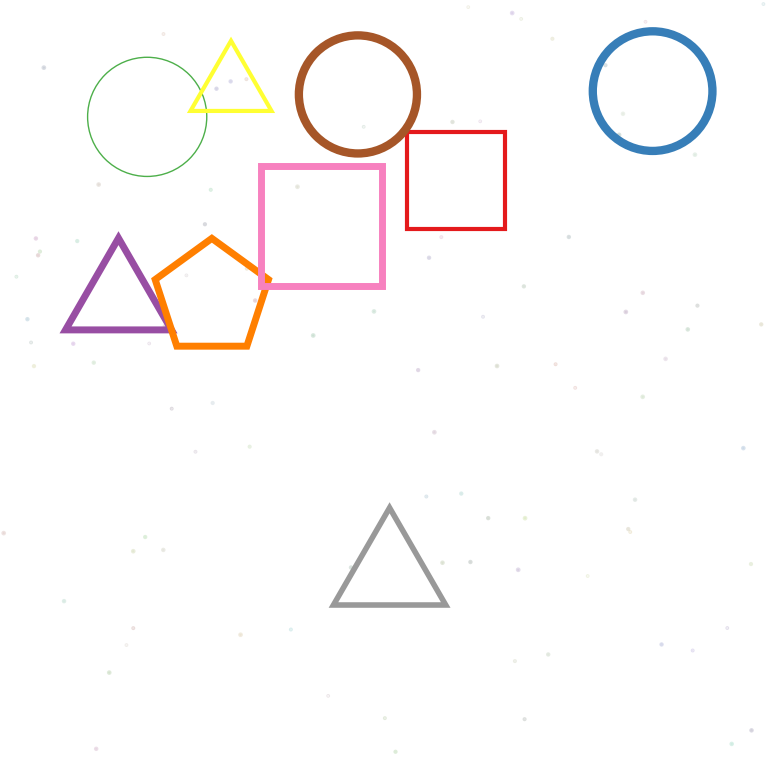[{"shape": "square", "thickness": 1.5, "radius": 0.32, "center": [0.592, 0.765]}, {"shape": "circle", "thickness": 3, "radius": 0.39, "center": [0.848, 0.882]}, {"shape": "circle", "thickness": 0.5, "radius": 0.39, "center": [0.191, 0.848]}, {"shape": "triangle", "thickness": 2.5, "radius": 0.4, "center": [0.154, 0.611]}, {"shape": "pentagon", "thickness": 2.5, "radius": 0.39, "center": [0.275, 0.613]}, {"shape": "triangle", "thickness": 1.5, "radius": 0.3, "center": [0.3, 0.886]}, {"shape": "circle", "thickness": 3, "radius": 0.38, "center": [0.465, 0.877]}, {"shape": "square", "thickness": 2.5, "radius": 0.39, "center": [0.418, 0.707]}, {"shape": "triangle", "thickness": 2, "radius": 0.42, "center": [0.506, 0.256]}]